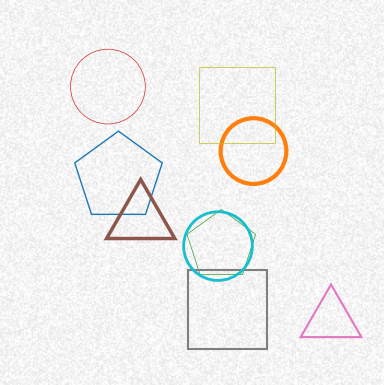[{"shape": "pentagon", "thickness": 1, "radius": 0.6, "center": [0.308, 0.54]}, {"shape": "circle", "thickness": 3, "radius": 0.43, "center": [0.658, 0.608]}, {"shape": "pentagon", "thickness": 0.5, "radius": 0.47, "center": [0.575, 0.362]}, {"shape": "circle", "thickness": 0.5, "radius": 0.49, "center": [0.28, 0.775]}, {"shape": "triangle", "thickness": 2.5, "radius": 0.51, "center": [0.365, 0.432]}, {"shape": "triangle", "thickness": 1.5, "radius": 0.46, "center": [0.86, 0.17]}, {"shape": "square", "thickness": 1.5, "radius": 0.51, "center": [0.591, 0.196]}, {"shape": "square", "thickness": 0.5, "radius": 0.49, "center": [0.616, 0.727]}, {"shape": "circle", "thickness": 2, "radius": 0.45, "center": [0.566, 0.361]}]